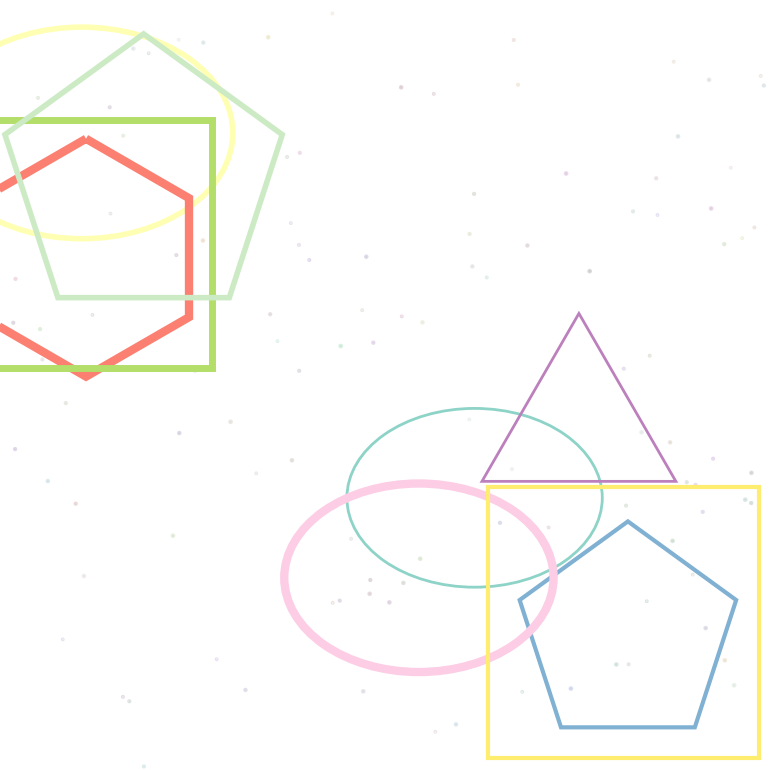[{"shape": "oval", "thickness": 1, "radius": 0.83, "center": [0.616, 0.354]}, {"shape": "oval", "thickness": 2, "radius": 0.98, "center": [0.106, 0.827]}, {"shape": "hexagon", "thickness": 3, "radius": 0.77, "center": [0.112, 0.665]}, {"shape": "pentagon", "thickness": 1.5, "radius": 0.74, "center": [0.815, 0.175]}, {"shape": "square", "thickness": 2.5, "radius": 0.81, "center": [0.114, 0.683]}, {"shape": "oval", "thickness": 3, "radius": 0.87, "center": [0.544, 0.25]}, {"shape": "triangle", "thickness": 1, "radius": 0.73, "center": [0.752, 0.448]}, {"shape": "pentagon", "thickness": 2, "radius": 0.95, "center": [0.186, 0.767]}, {"shape": "square", "thickness": 1.5, "radius": 0.88, "center": [0.81, 0.192]}]